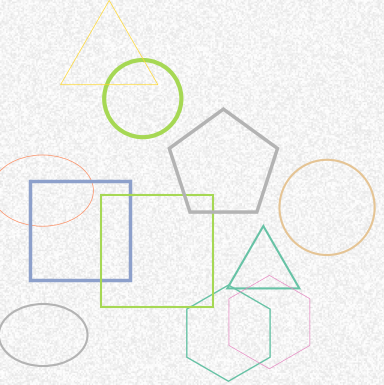[{"shape": "hexagon", "thickness": 1, "radius": 0.62, "center": [0.593, 0.135]}, {"shape": "triangle", "thickness": 1.5, "radius": 0.54, "center": [0.684, 0.305]}, {"shape": "oval", "thickness": 0.5, "radius": 0.66, "center": [0.11, 0.505]}, {"shape": "square", "thickness": 2.5, "radius": 0.65, "center": [0.208, 0.402]}, {"shape": "hexagon", "thickness": 0.5, "radius": 0.61, "center": [0.7, 0.163]}, {"shape": "circle", "thickness": 3, "radius": 0.5, "center": [0.371, 0.744]}, {"shape": "square", "thickness": 1.5, "radius": 0.73, "center": [0.409, 0.348]}, {"shape": "triangle", "thickness": 0.5, "radius": 0.73, "center": [0.284, 0.853]}, {"shape": "circle", "thickness": 1.5, "radius": 0.62, "center": [0.85, 0.461]}, {"shape": "pentagon", "thickness": 2.5, "radius": 0.74, "center": [0.58, 0.569]}, {"shape": "oval", "thickness": 1.5, "radius": 0.58, "center": [0.112, 0.13]}]